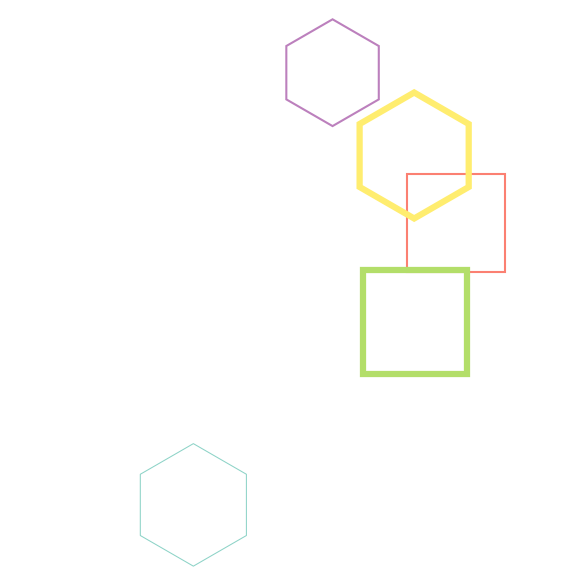[{"shape": "hexagon", "thickness": 0.5, "radius": 0.53, "center": [0.335, 0.125]}, {"shape": "square", "thickness": 1, "radius": 0.42, "center": [0.789, 0.613]}, {"shape": "square", "thickness": 3, "radius": 0.45, "center": [0.719, 0.441]}, {"shape": "hexagon", "thickness": 1, "radius": 0.46, "center": [0.576, 0.873]}, {"shape": "hexagon", "thickness": 3, "radius": 0.55, "center": [0.717, 0.73]}]